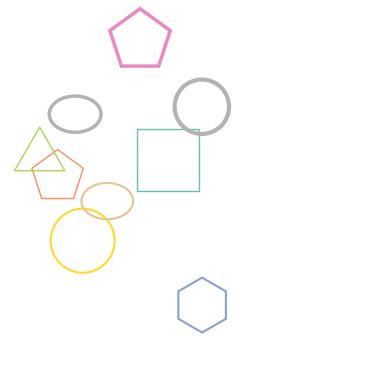[{"shape": "square", "thickness": 1, "radius": 0.41, "center": [0.436, 0.585]}, {"shape": "pentagon", "thickness": 1, "radius": 0.35, "center": [0.15, 0.541]}, {"shape": "hexagon", "thickness": 1.5, "radius": 0.36, "center": [0.525, 0.208]}, {"shape": "pentagon", "thickness": 2.5, "radius": 0.41, "center": [0.364, 0.895]}, {"shape": "triangle", "thickness": 1, "radius": 0.38, "center": [0.103, 0.594]}, {"shape": "circle", "thickness": 1.5, "radius": 0.42, "center": [0.215, 0.375]}, {"shape": "oval", "thickness": 1.5, "radius": 0.34, "center": [0.279, 0.478]}, {"shape": "circle", "thickness": 3, "radius": 0.35, "center": [0.524, 0.723]}, {"shape": "oval", "thickness": 2.5, "radius": 0.34, "center": [0.195, 0.703]}]